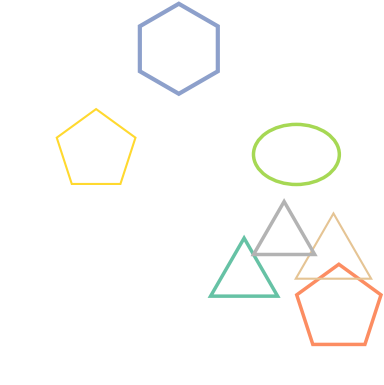[{"shape": "triangle", "thickness": 2.5, "radius": 0.5, "center": [0.634, 0.281]}, {"shape": "pentagon", "thickness": 2.5, "radius": 0.58, "center": [0.88, 0.198]}, {"shape": "hexagon", "thickness": 3, "radius": 0.58, "center": [0.464, 0.873]}, {"shape": "oval", "thickness": 2.5, "radius": 0.56, "center": [0.77, 0.599]}, {"shape": "pentagon", "thickness": 1.5, "radius": 0.54, "center": [0.25, 0.609]}, {"shape": "triangle", "thickness": 1.5, "radius": 0.57, "center": [0.866, 0.333]}, {"shape": "triangle", "thickness": 2.5, "radius": 0.46, "center": [0.738, 0.385]}]